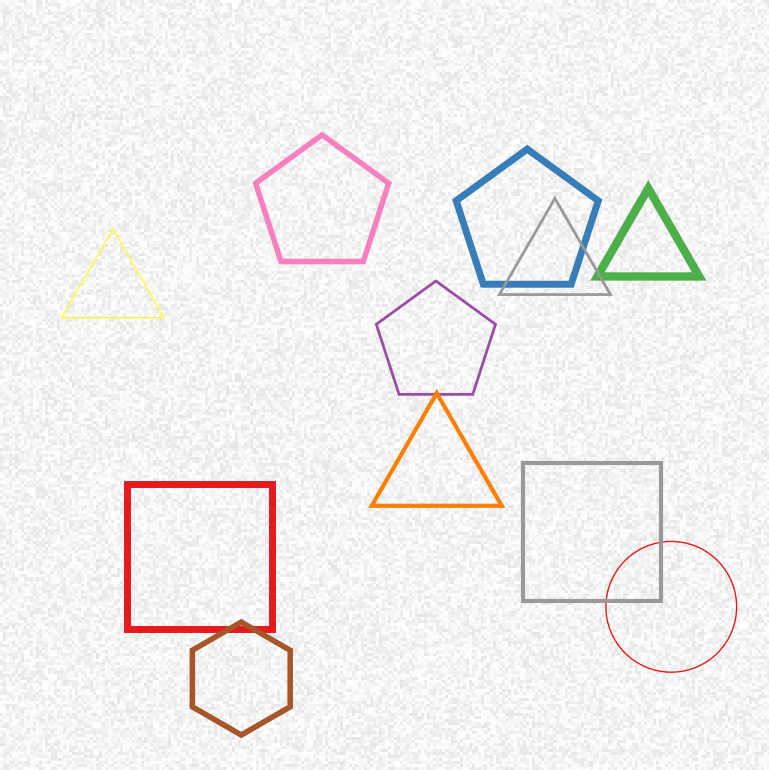[{"shape": "circle", "thickness": 0.5, "radius": 0.42, "center": [0.872, 0.212]}, {"shape": "square", "thickness": 2.5, "radius": 0.47, "center": [0.259, 0.277]}, {"shape": "pentagon", "thickness": 2.5, "radius": 0.49, "center": [0.685, 0.709]}, {"shape": "triangle", "thickness": 3, "radius": 0.38, "center": [0.842, 0.679]}, {"shape": "pentagon", "thickness": 1, "radius": 0.41, "center": [0.566, 0.554]}, {"shape": "triangle", "thickness": 1.5, "radius": 0.49, "center": [0.567, 0.392]}, {"shape": "triangle", "thickness": 0.5, "radius": 0.38, "center": [0.147, 0.626]}, {"shape": "hexagon", "thickness": 2, "radius": 0.37, "center": [0.313, 0.119]}, {"shape": "pentagon", "thickness": 2, "radius": 0.45, "center": [0.418, 0.734]}, {"shape": "triangle", "thickness": 1, "radius": 0.42, "center": [0.721, 0.659]}, {"shape": "square", "thickness": 1.5, "radius": 0.45, "center": [0.769, 0.309]}]